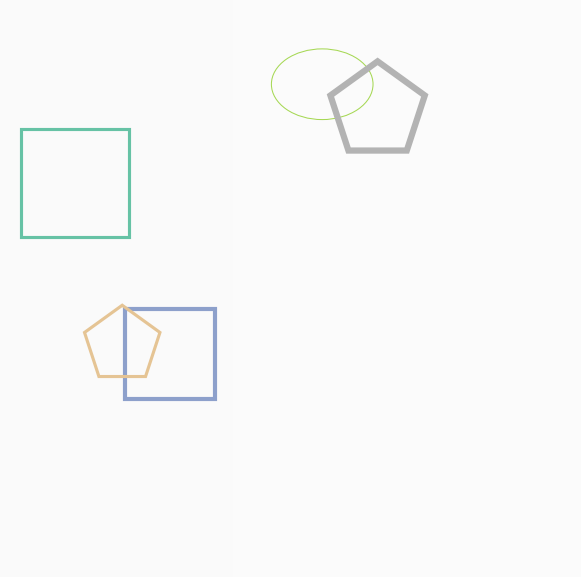[{"shape": "square", "thickness": 1.5, "radius": 0.46, "center": [0.128, 0.682]}, {"shape": "square", "thickness": 2, "radius": 0.39, "center": [0.292, 0.386]}, {"shape": "oval", "thickness": 0.5, "radius": 0.44, "center": [0.554, 0.853]}, {"shape": "pentagon", "thickness": 1.5, "radius": 0.34, "center": [0.21, 0.402]}, {"shape": "pentagon", "thickness": 3, "radius": 0.43, "center": [0.65, 0.807]}]